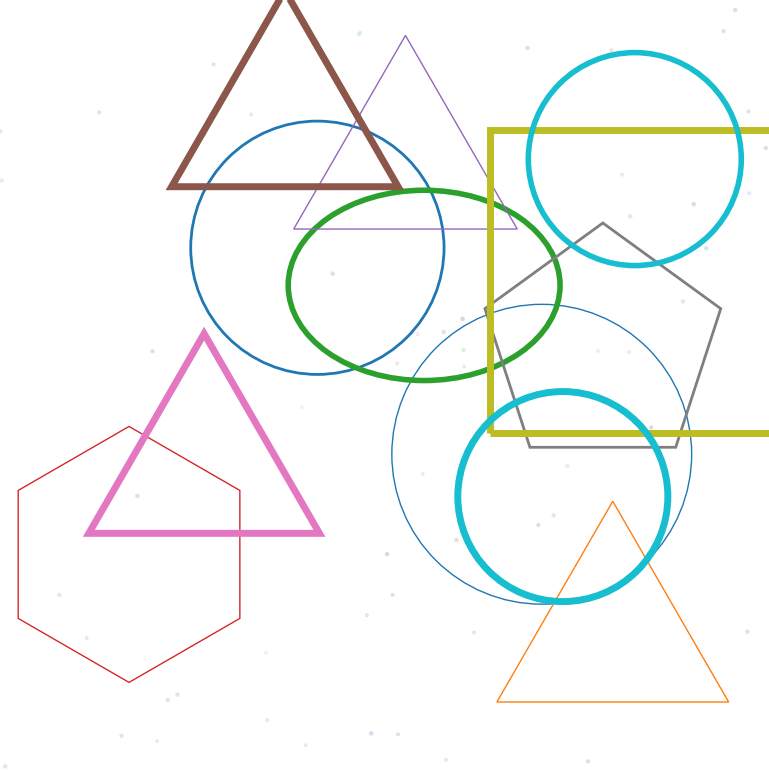[{"shape": "circle", "thickness": 0.5, "radius": 0.97, "center": [0.704, 0.41]}, {"shape": "circle", "thickness": 1, "radius": 0.82, "center": [0.412, 0.678]}, {"shape": "triangle", "thickness": 0.5, "radius": 0.87, "center": [0.796, 0.175]}, {"shape": "oval", "thickness": 2, "radius": 0.88, "center": [0.551, 0.629]}, {"shape": "hexagon", "thickness": 0.5, "radius": 0.83, "center": [0.168, 0.28]}, {"shape": "triangle", "thickness": 0.5, "radius": 0.84, "center": [0.527, 0.786]}, {"shape": "triangle", "thickness": 2.5, "radius": 0.85, "center": [0.37, 0.842]}, {"shape": "triangle", "thickness": 2.5, "radius": 0.86, "center": [0.265, 0.394]}, {"shape": "pentagon", "thickness": 1, "radius": 0.81, "center": [0.783, 0.549]}, {"shape": "square", "thickness": 2.5, "radius": 0.98, "center": [0.833, 0.634]}, {"shape": "circle", "thickness": 2, "radius": 0.69, "center": [0.824, 0.793]}, {"shape": "circle", "thickness": 2.5, "radius": 0.68, "center": [0.731, 0.355]}]